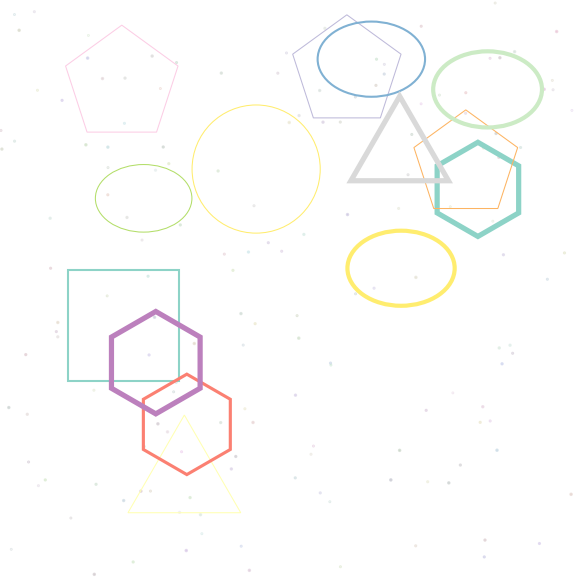[{"shape": "hexagon", "thickness": 2.5, "radius": 0.41, "center": [0.828, 0.671]}, {"shape": "square", "thickness": 1, "radius": 0.48, "center": [0.215, 0.435]}, {"shape": "triangle", "thickness": 0.5, "radius": 0.56, "center": [0.319, 0.168]}, {"shape": "pentagon", "thickness": 0.5, "radius": 0.49, "center": [0.601, 0.875]}, {"shape": "hexagon", "thickness": 1.5, "radius": 0.43, "center": [0.324, 0.264]}, {"shape": "oval", "thickness": 1, "radius": 0.47, "center": [0.643, 0.897]}, {"shape": "pentagon", "thickness": 0.5, "radius": 0.47, "center": [0.807, 0.714]}, {"shape": "oval", "thickness": 0.5, "radius": 0.42, "center": [0.249, 0.656]}, {"shape": "pentagon", "thickness": 0.5, "radius": 0.51, "center": [0.211, 0.853]}, {"shape": "triangle", "thickness": 2.5, "radius": 0.49, "center": [0.692, 0.735]}, {"shape": "hexagon", "thickness": 2.5, "radius": 0.44, "center": [0.27, 0.371]}, {"shape": "oval", "thickness": 2, "radius": 0.47, "center": [0.844, 0.844]}, {"shape": "circle", "thickness": 0.5, "radius": 0.55, "center": [0.444, 0.706]}, {"shape": "oval", "thickness": 2, "radius": 0.46, "center": [0.694, 0.535]}]